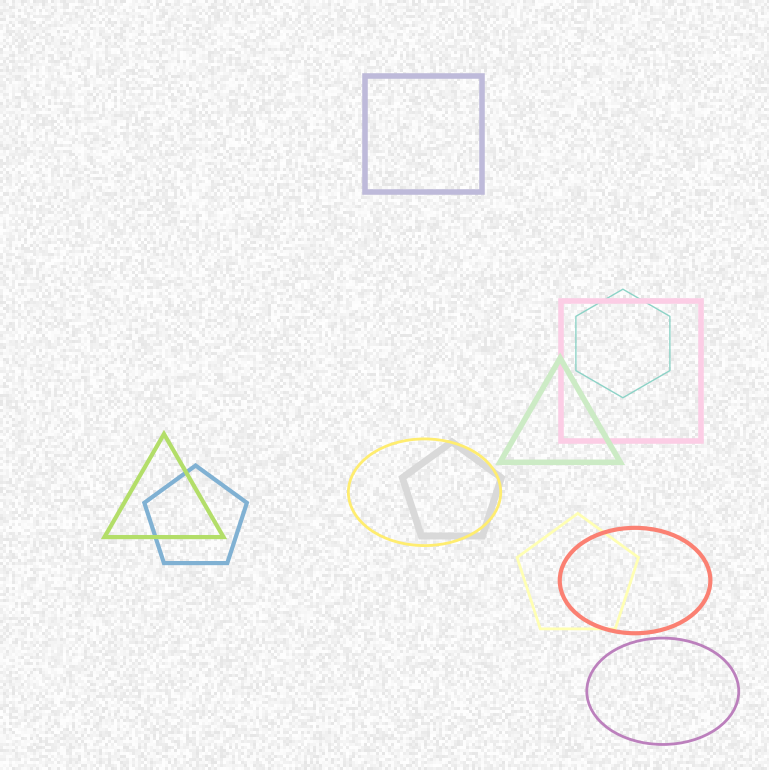[{"shape": "hexagon", "thickness": 0.5, "radius": 0.35, "center": [0.809, 0.554]}, {"shape": "pentagon", "thickness": 1, "radius": 0.41, "center": [0.75, 0.25]}, {"shape": "square", "thickness": 2, "radius": 0.38, "center": [0.55, 0.826]}, {"shape": "oval", "thickness": 1.5, "radius": 0.49, "center": [0.825, 0.246]}, {"shape": "pentagon", "thickness": 1.5, "radius": 0.35, "center": [0.254, 0.325]}, {"shape": "triangle", "thickness": 1.5, "radius": 0.45, "center": [0.213, 0.347]}, {"shape": "square", "thickness": 2, "radius": 0.45, "center": [0.819, 0.518]}, {"shape": "pentagon", "thickness": 2.5, "radius": 0.34, "center": [0.587, 0.359]}, {"shape": "oval", "thickness": 1, "radius": 0.49, "center": [0.861, 0.102]}, {"shape": "triangle", "thickness": 2, "radius": 0.45, "center": [0.727, 0.445]}, {"shape": "oval", "thickness": 1, "radius": 0.49, "center": [0.551, 0.361]}]